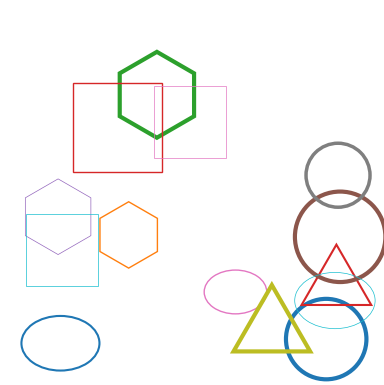[{"shape": "oval", "thickness": 1.5, "radius": 0.51, "center": [0.157, 0.108]}, {"shape": "circle", "thickness": 3, "radius": 0.52, "center": [0.847, 0.119]}, {"shape": "hexagon", "thickness": 1, "radius": 0.43, "center": [0.334, 0.39]}, {"shape": "hexagon", "thickness": 3, "radius": 0.56, "center": [0.408, 0.754]}, {"shape": "triangle", "thickness": 1.5, "radius": 0.52, "center": [0.874, 0.26]}, {"shape": "square", "thickness": 1, "radius": 0.58, "center": [0.304, 0.668]}, {"shape": "hexagon", "thickness": 0.5, "radius": 0.49, "center": [0.151, 0.437]}, {"shape": "circle", "thickness": 3, "radius": 0.59, "center": [0.884, 0.385]}, {"shape": "square", "thickness": 0.5, "radius": 0.47, "center": [0.493, 0.683]}, {"shape": "oval", "thickness": 1, "radius": 0.41, "center": [0.612, 0.242]}, {"shape": "circle", "thickness": 2.5, "radius": 0.42, "center": [0.878, 0.545]}, {"shape": "triangle", "thickness": 3, "radius": 0.57, "center": [0.706, 0.145]}, {"shape": "square", "thickness": 0.5, "radius": 0.47, "center": [0.16, 0.35]}, {"shape": "oval", "thickness": 0.5, "radius": 0.52, "center": [0.87, 0.219]}]